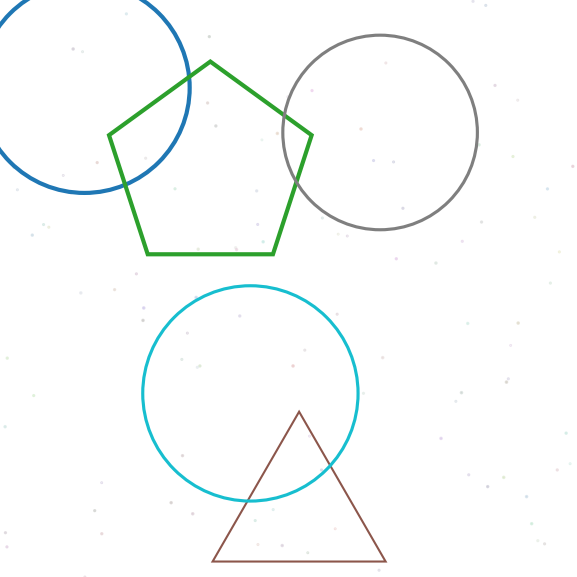[{"shape": "circle", "thickness": 2, "radius": 0.91, "center": [0.146, 0.847]}, {"shape": "pentagon", "thickness": 2, "radius": 0.92, "center": [0.364, 0.708]}, {"shape": "triangle", "thickness": 1, "radius": 0.86, "center": [0.518, 0.113]}, {"shape": "circle", "thickness": 1.5, "radius": 0.84, "center": [0.658, 0.77]}, {"shape": "circle", "thickness": 1.5, "radius": 0.93, "center": [0.434, 0.318]}]